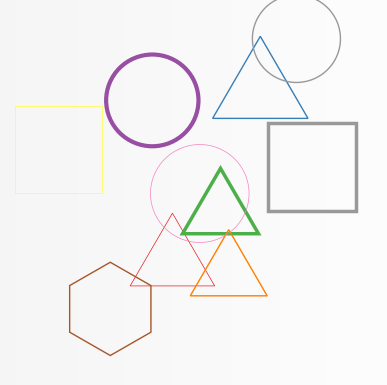[{"shape": "triangle", "thickness": 0.5, "radius": 0.63, "center": [0.445, 0.32]}, {"shape": "triangle", "thickness": 1, "radius": 0.71, "center": [0.672, 0.764]}, {"shape": "triangle", "thickness": 2.5, "radius": 0.57, "center": [0.569, 0.45]}, {"shape": "circle", "thickness": 3, "radius": 0.6, "center": [0.393, 0.739]}, {"shape": "triangle", "thickness": 1, "radius": 0.57, "center": [0.59, 0.289]}, {"shape": "square", "thickness": 0.5, "radius": 0.57, "center": [0.151, 0.612]}, {"shape": "hexagon", "thickness": 1, "radius": 0.61, "center": [0.285, 0.198]}, {"shape": "circle", "thickness": 0.5, "radius": 0.64, "center": [0.516, 0.497]}, {"shape": "square", "thickness": 2.5, "radius": 0.57, "center": [0.805, 0.565]}, {"shape": "circle", "thickness": 1, "radius": 0.57, "center": [0.765, 0.899]}]